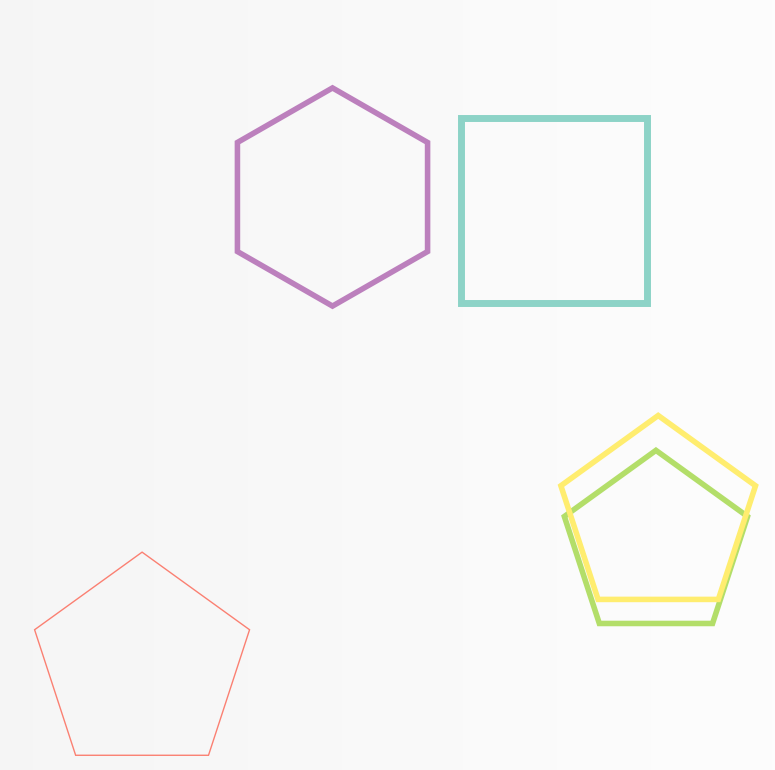[{"shape": "square", "thickness": 2.5, "radius": 0.6, "center": [0.715, 0.727]}, {"shape": "pentagon", "thickness": 0.5, "radius": 0.73, "center": [0.183, 0.137]}, {"shape": "pentagon", "thickness": 2, "radius": 0.62, "center": [0.846, 0.291]}, {"shape": "hexagon", "thickness": 2, "radius": 0.71, "center": [0.429, 0.744]}, {"shape": "pentagon", "thickness": 2, "radius": 0.66, "center": [0.849, 0.328]}]